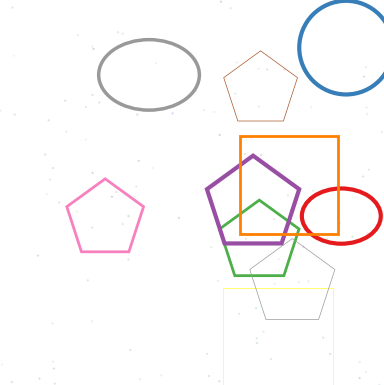[{"shape": "oval", "thickness": 3, "radius": 0.51, "center": [0.887, 0.439]}, {"shape": "circle", "thickness": 3, "radius": 0.61, "center": [0.899, 0.876]}, {"shape": "pentagon", "thickness": 2, "radius": 0.54, "center": [0.674, 0.372]}, {"shape": "pentagon", "thickness": 3, "radius": 0.63, "center": [0.657, 0.47]}, {"shape": "square", "thickness": 2, "radius": 0.64, "center": [0.75, 0.52]}, {"shape": "square", "thickness": 0.5, "radius": 0.71, "center": [0.722, 0.109]}, {"shape": "pentagon", "thickness": 0.5, "radius": 0.5, "center": [0.677, 0.767]}, {"shape": "pentagon", "thickness": 2, "radius": 0.52, "center": [0.273, 0.431]}, {"shape": "oval", "thickness": 2.5, "radius": 0.65, "center": [0.387, 0.805]}, {"shape": "pentagon", "thickness": 0.5, "radius": 0.58, "center": [0.759, 0.264]}]